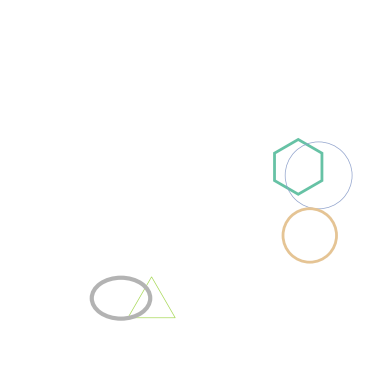[{"shape": "hexagon", "thickness": 2, "radius": 0.36, "center": [0.775, 0.567]}, {"shape": "circle", "thickness": 0.5, "radius": 0.43, "center": [0.828, 0.545]}, {"shape": "triangle", "thickness": 0.5, "radius": 0.35, "center": [0.394, 0.21]}, {"shape": "circle", "thickness": 2, "radius": 0.35, "center": [0.805, 0.388]}, {"shape": "oval", "thickness": 3, "radius": 0.38, "center": [0.314, 0.225]}]